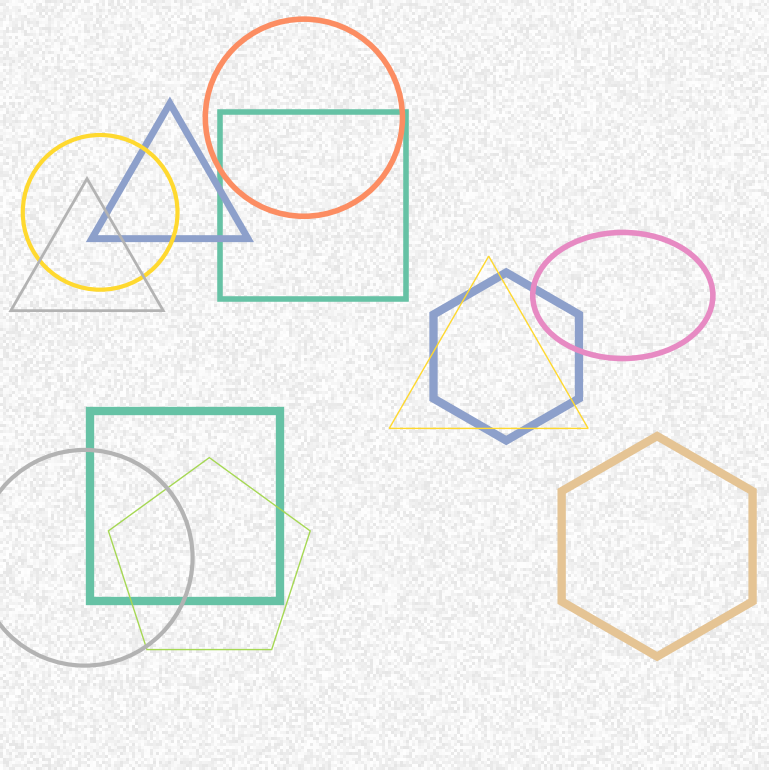[{"shape": "square", "thickness": 2, "radius": 0.61, "center": [0.407, 0.733]}, {"shape": "square", "thickness": 3, "radius": 0.62, "center": [0.24, 0.343]}, {"shape": "circle", "thickness": 2, "radius": 0.64, "center": [0.395, 0.847]}, {"shape": "triangle", "thickness": 2.5, "radius": 0.59, "center": [0.221, 0.749]}, {"shape": "hexagon", "thickness": 3, "radius": 0.55, "center": [0.657, 0.537]}, {"shape": "oval", "thickness": 2, "radius": 0.58, "center": [0.809, 0.616]}, {"shape": "pentagon", "thickness": 0.5, "radius": 0.69, "center": [0.272, 0.268]}, {"shape": "circle", "thickness": 1.5, "radius": 0.5, "center": [0.13, 0.724]}, {"shape": "triangle", "thickness": 0.5, "radius": 0.75, "center": [0.635, 0.518]}, {"shape": "hexagon", "thickness": 3, "radius": 0.72, "center": [0.853, 0.291]}, {"shape": "circle", "thickness": 1.5, "radius": 0.7, "center": [0.11, 0.276]}, {"shape": "triangle", "thickness": 1, "radius": 0.57, "center": [0.113, 0.654]}]